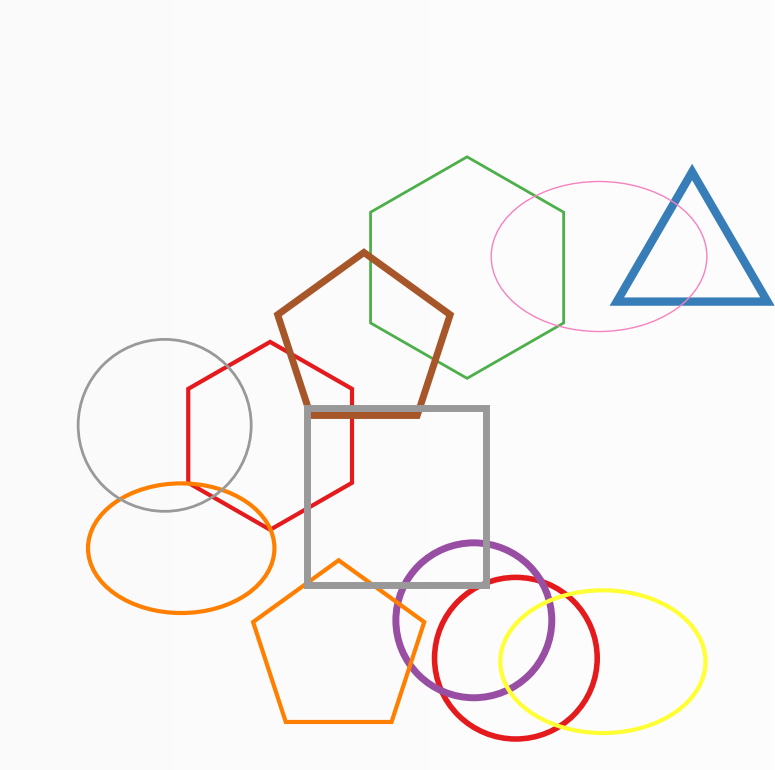[{"shape": "hexagon", "thickness": 1.5, "radius": 0.61, "center": [0.349, 0.434]}, {"shape": "circle", "thickness": 2, "radius": 0.52, "center": [0.666, 0.145]}, {"shape": "triangle", "thickness": 3, "radius": 0.56, "center": [0.893, 0.664]}, {"shape": "hexagon", "thickness": 1, "radius": 0.72, "center": [0.603, 0.652]}, {"shape": "circle", "thickness": 2.5, "radius": 0.5, "center": [0.611, 0.194]}, {"shape": "oval", "thickness": 1.5, "radius": 0.6, "center": [0.234, 0.288]}, {"shape": "pentagon", "thickness": 1.5, "radius": 0.58, "center": [0.437, 0.156]}, {"shape": "oval", "thickness": 1.5, "radius": 0.66, "center": [0.778, 0.141]}, {"shape": "pentagon", "thickness": 2.5, "radius": 0.59, "center": [0.47, 0.555]}, {"shape": "oval", "thickness": 0.5, "radius": 0.7, "center": [0.773, 0.667]}, {"shape": "circle", "thickness": 1, "radius": 0.56, "center": [0.212, 0.448]}, {"shape": "square", "thickness": 2.5, "radius": 0.58, "center": [0.512, 0.356]}]